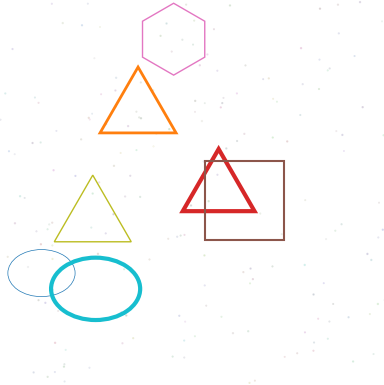[{"shape": "oval", "thickness": 0.5, "radius": 0.44, "center": [0.108, 0.291]}, {"shape": "triangle", "thickness": 2, "radius": 0.57, "center": [0.359, 0.712]}, {"shape": "triangle", "thickness": 3, "radius": 0.54, "center": [0.568, 0.505]}, {"shape": "square", "thickness": 1.5, "radius": 0.51, "center": [0.636, 0.48]}, {"shape": "hexagon", "thickness": 1, "radius": 0.47, "center": [0.451, 0.898]}, {"shape": "triangle", "thickness": 1, "radius": 0.58, "center": [0.241, 0.43]}, {"shape": "oval", "thickness": 3, "radius": 0.58, "center": [0.248, 0.25]}]